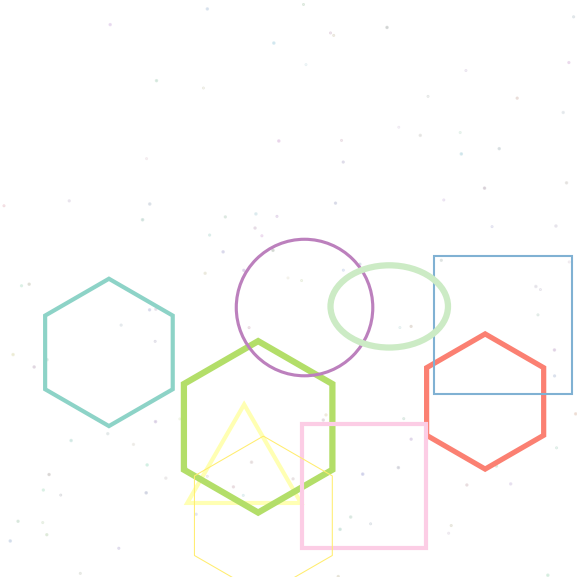[{"shape": "hexagon", "thickness": 2, "radius": 0.64, "center": [0.189, 0.389]}, {"shape": "triangle", "thickness": 2, "radius": 0.57, "center": [0.423, 0.185]}, {"shape": "hexagon", "thickness": 2.5, "radius": 0.59, "center": [0.84, 0.304]}, {"shape": "square", "thickness": 1, "radius": 0.6, "center": [0.871, 0.437]}, {"shape": "hexagon", "thickness": 3, "radius": 0.74, "center": [0.447, 0.26]}, {"shape": "square", "thickness": 2, "radius": 0.53, "center": [0.63, 0.158]}, {"shape": "circle", "thickness": 1.5, "radius": 0.59, "center": [0.527, 0.467]}, {"shape": "oval", "thickness": 3, "radius": 0.51, "center": [0.674, 0.469]}, {"shape": "hexagon", "thickness": 0.5, "radius": 0.69, "center": [0.456, 0.106]}]